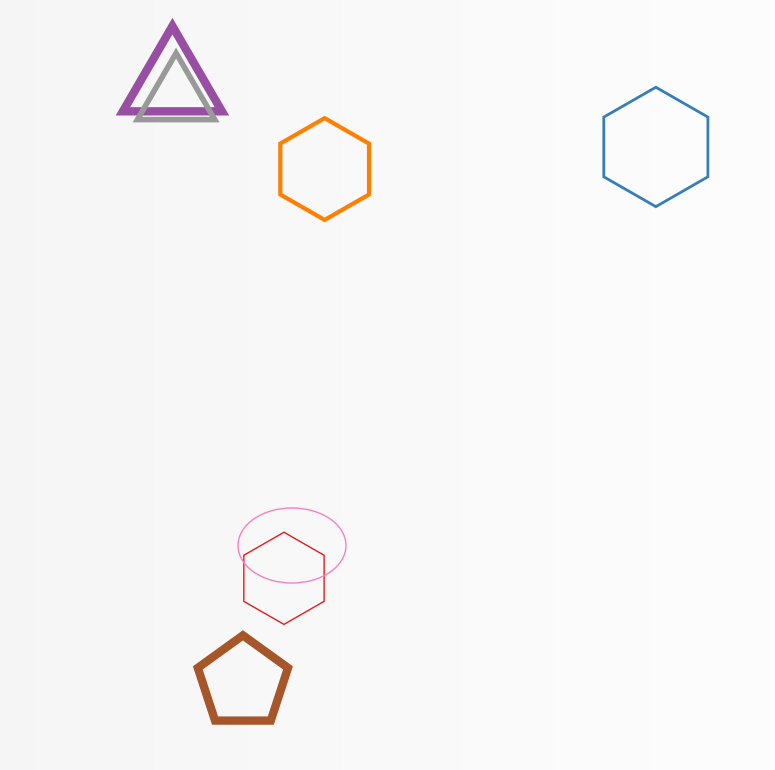[{"shape": "hexagon", "thickness": 0.5, "radius": 0.3, "center": [0.366, 0.249]}, {"shape": "hexagon", "thickness": 1, "radius": 0.39, "center": [0.846, 0.809]}, {"shape": "triangle", "thickness": 3, "radius": 0.37, "center": [0.222, 0.892]}, {"shape": "hexagon", "thickness": 1.5, "radius": 0.33, "center": [0.419, 0.78]}, {"shape": "pentagon", "thickness": 3, "radius": 0.31, "center": [0.313, 0.114]}, {"shape": "oval", "thickness": 0.5, "radius": 0.35, "center": [0.377, 0.292]}, {"shape": "triangle", "thickness": 2, "radius": 0.29, "center": [0.227, 0.873]}]